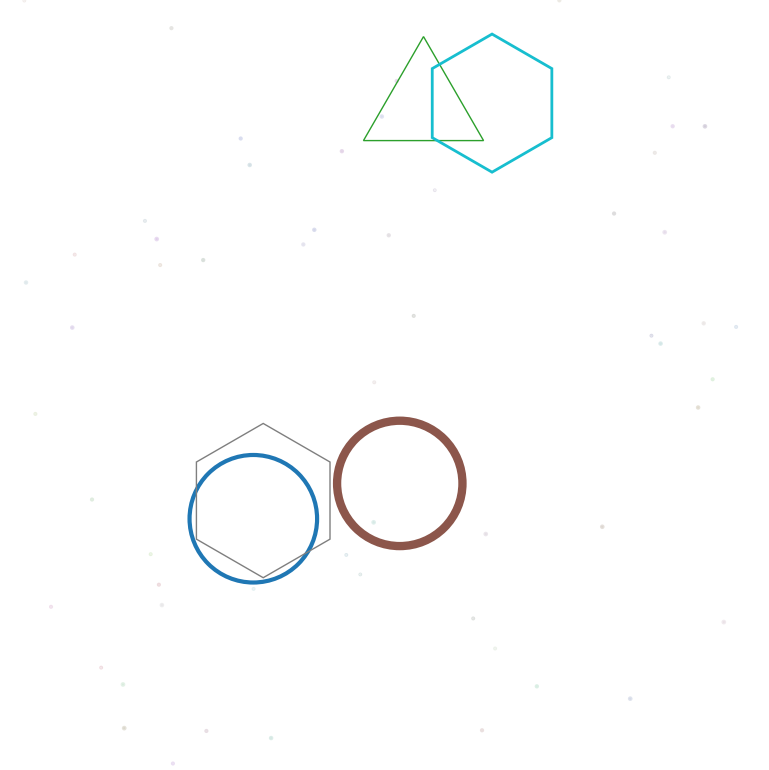[{"shape": "circle", "thickness": 1.5, "radius": 0.41, "center": [0.329, 0.326]}, {"shape": "triangle", "thickness": 0.5, "radius": 0.45, "center": [0.55, 0.862]}, {"shape": "circle", "thickness": 3, "radius": 0.41, "center": [0.519, 0.372]}, {"shape": "hexagon", "thickness": 0.5, "radius": 0.5, "center": [0.342, 0.35]}, {"shape": "hexagon", "thickness": 1, "radius": 0.45, "center": [0.639, 0.866]}]